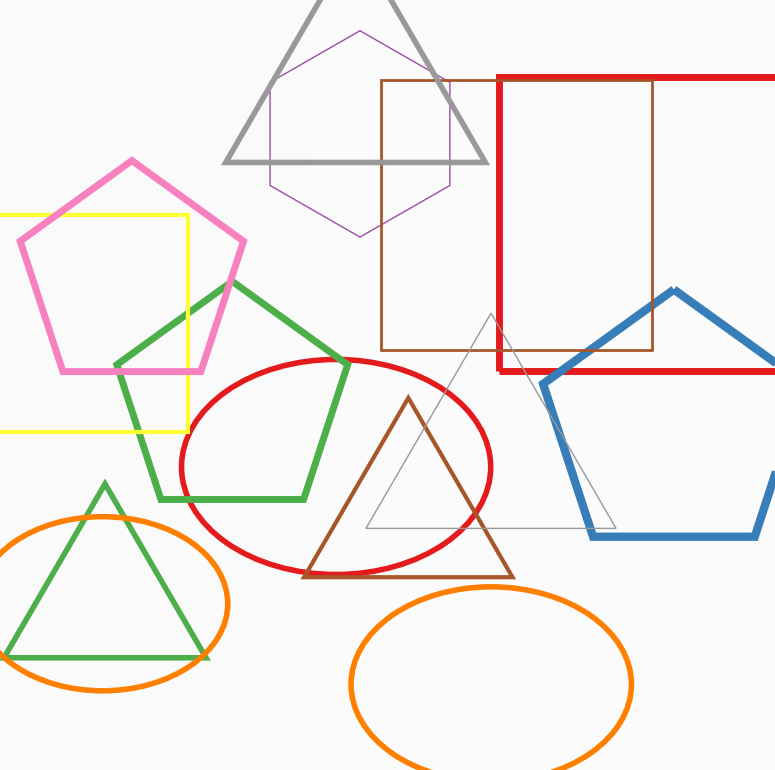[{"shape": "square", "thickness": 2.5, "radius": 0.95, "center": [0.835, 0.709]}, {"shape": "oval", "thickness": 2, "radius": 1.0, "center": [0.434, 0.394]}, {"shape": "pentagon", "thickness": 3, "radius": 0.89, "center": [0.87, 0.447]}, {"shape": "pentagon", "thickness": 2.5, "radius": 0.78, "center": [0.3, 0.478]}, {"shape": "triangle", "thickness": 2, "radius": 0.75, "center": [0.136, 0.221]}, {"shape": "hexagon", "thickness": 0.5, "radius": 0.67, "center": [0.464, 0.826]}, {"shape": "oval", "thickness": 2, "radius": 0.81, "center": [0.132, 0.216]}, {"shape": "oval", "thickness": 2, "radius": 0.9, "center": [0.634, 0.111]}, {"shape": "square", "thickness": 1.5, "radius": 0.7, "center": [0.102, 0.58]}, {"shape": "triangle", "thickness": 1.5, "radius": 0.78, "center": [0.527, 0.328]}, {"shape": "square", "thickness": 1, "radius": 0.88, "center": [0.666, 0.721]}, {"shape": "pentagon", "thickness": 2.5, "radius": 0.76, "center": [0.17, 0.64]}, {"shape": "triangle", "thickness": 0.5, "radius": 0.93, "center": [0.634, 0.407]}, {"shape": "triangle", "thickness": 2, "radius": 0.97, "center": [0.459, 0.886]}]